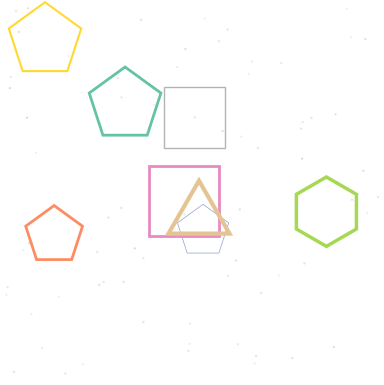[{"shape": "pentagon", "thickness": 2, "radius": 0.49, "center": [0.325, 0.728]}, {"shape": "pentagon", "thickness": 2, "radius": 0.39, "center": [0.141, 0.389]}, {"shape": "pentagon", "thickness": 0.5, "radius": 0.35, "center": [0.527, 0.399]}, {"shape": "square", "thickness": 2, "radius": 0.45, "center": [0.477, 0.478]}, {"shape": "hexagon", "thickness": 2.5, "radius": 0.45, "center": [0.848, 0.45]}, {"shape": "pentagon", "thickness": 1.5, "radius": 0.49, "center": [0.117, 0.895]}, {"shape": "triangle", "thickness": 3, "radius": 0.46, "center": [0.517, 0.439]}, {"shape": "square", "thickness": 1, "radius": 0.4, "center": [0.505, 0.695]}]